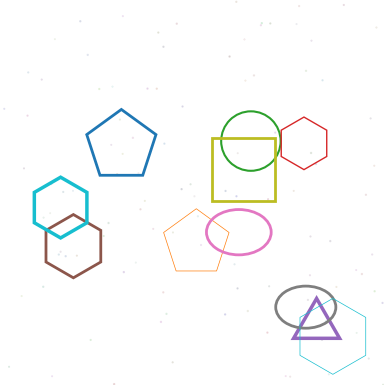[{"shape": "pentagon", "thickness": 2, "radius": 0.47, "center": [0.315, 0.621]}, {"shape": "pentagon", "thickness": 0.5, "radius": 0.45, "center": [0.51, 0.368]}, {"shape": "circle", "thickness": 1.5, "radius": 0.39, "center": [0.652, 0.634]}, {"shape": "hexagon", "thickness": 1, "radius": 0.34, "center": [0.79, 0.628]}, {"shape": "triangle", "thickness": 2.5, "radius": 0.34, "center": [0.822, 0.156]}, {"shape": "hexagon", "thickness": 2, "radius": 0.41, "center": [0.191, 0.361]}, {"shape": "oval", "thickness": 2, "radius": 0.42, "center": [0.62, 0.397]}, {"shape": "oval", "thickness": 2, "radius": 0.39, "center": [0.794, 0.202]}, {"shape": "square", "thickness": 2, "radius": 0.41, "center": [0.632, 0.561]}, {"shape": "hexagon", "thickness": 0.5, "radius": 0.49, "center": [0.865, 0.126]}, {"shape": "hexagon", "thickness": 2.5, "radius": 0.39, "center": [0.157, 0.461]}]